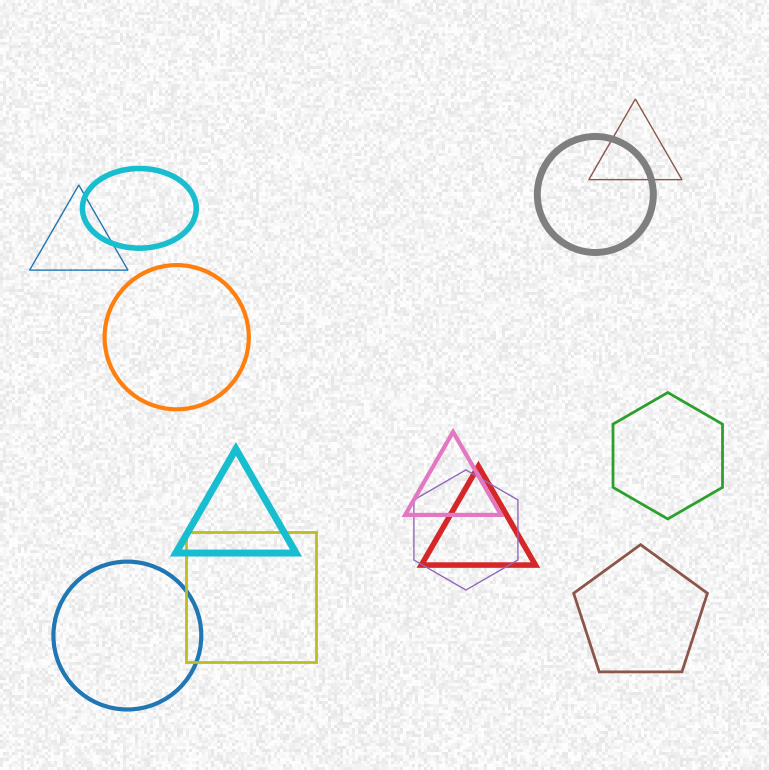[{"shape": "triangle", "thickness": 0.5, "radius": 0.37, "center": [0.102, 0.686]}, {"shape": "circle", "thickness": 1.5, "radius": 0.48, "center": [0.165, 0.175]}, {"shape": "circle", "thickness": 1.5, "radius": 0.47, "center": [0.229, 0.562]}, {"shape": "hexagon", "thickness": 1, "radius": 0.41, "center": [0.867, 0.408]}, {"shape": "triangle", "thickness": 2, "radius": 0.43, "center": [0.621, 0.309]}, {"shape": "hexagon", "thickness": 0.5, "radius": 0.39, "center": [0.605, 0.312]}, {"shape": "pentagon", "thickness": 1, "radius": 0.46, "center": [0.832, 0.201]}, {"shape": "triangle", "thickness": 0.5, "radius": 0.35, "center": [0.825, 0.802]}, {"shape": "triangle", "thickness": 1.5, "radius": 0.36, "center": [0.588, 0.367]}, {"shape": "circle", "thickness": 2.5, "radius": 0.38, "center": [0.773, 0.747]}, {"shape": "square", "thickness": 1, "radius": 0.42, "center": [0.326, 0.225]}, {"shape": "oval", "thickness": 2, "radius": 0.37, "center": [0.181, 0.729]}, {"shape": "triangle", "thickness": 2.5, "radius": 0.45, "center": [0.306, 0.327]}]